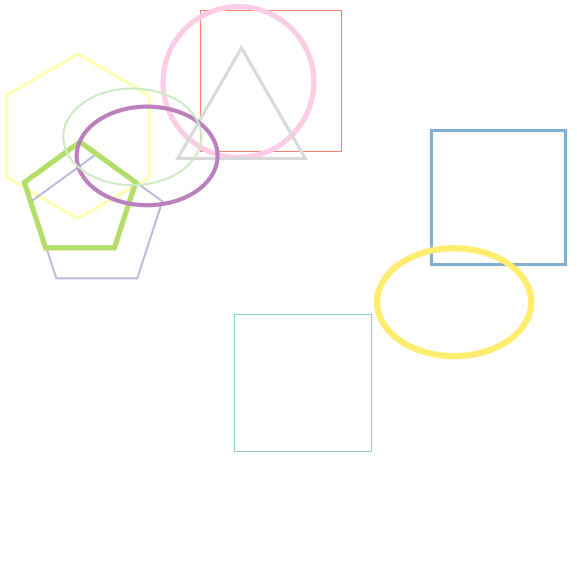[{"shape": "square", "thickness": 0.5, "radius": 0.59, "center": [0.524, 0.337]}, {"shape": "hexagon", "thickness": 1.5, "radius": 0.71, "center": [0.135, 0.763]}, {"shape": "pentagon", "thickness": 1, "radius": 0.6, "center": [0.168, 0.614]}, {"shape": "square", "thickness": 0.5, "radius": 0.61, "center": [0.468, 0.86]}, {"shape": "square", "thickness": 1.5, "radius": 0.58, "center": [0.862, 0.658]}, {"shape": "pentagon", "thickness": 2.5, "radius": 0.51, "center": [0.139, 0.652]}, {"shape": "circle", "thickness": 2.5, "radius": 0.65, "center": [0.413, 0.857]}, {"shape": "triangle", "thickness": 1.5, "radius": 0.64, "center": [0.418, 0.789]}, {"shape": "oval", "thickness": 2, "radius": 0.61, "center": [0.255, 0.729]}, {"shape": "oval", "thickness": 1, "radius": 0.6, "center": [0.229, 0.762]}, {"shape": "oval", "thickness": 3, "radius": 0.67, "center": [0.786, 0.476]}]